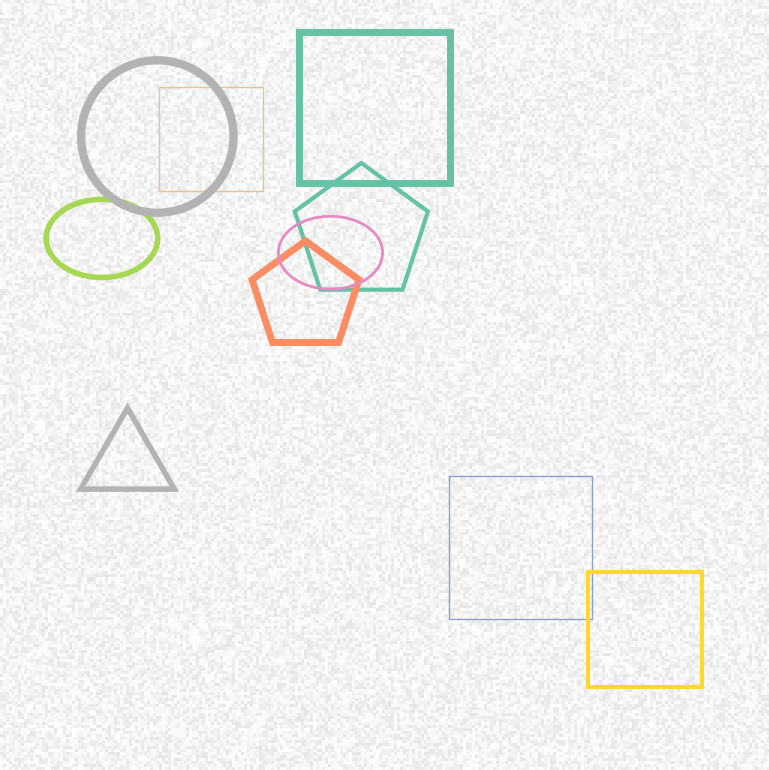[{"shape": "pentagon", "thickness": 1.5, "radius": 0.45, "center": [0.469, 0.697]}, {"shape": "square", "thickness": 2.5, "radius": 0.49, "center": [0.487, 0.86]}, {"shape": "pentagon", "thickness": 2.5, "radius": 0.36, "center": [0.397, 0.614]}, {"shape": "square", "thickness": 0.5, "radius": 0.47, "center": [0.676, 0.289]}, {"shape": "oval", "thickness": 1, "radius": 0.34, "center": [0.429, 0.672]}, {"shape": "oval", "thickness": 2, "radius": 0.36, "center": [0.132, 0.69]}, {"shape": "square", "thickness": 1.5, "radius": 0.37, "center": [0.838, 0.182]}, {"shape": "square", "thickness": 0.5, "radius": 0.34, "center": [0.274, 0.82]}, {"shape": "circle", "thickness": 3, "radius": 0.5, "center": [0.204, 0.823]}, {"shape": "triangle", "thickness": 2, "radius": 0.35, "center": [0.166, 0.4]}]